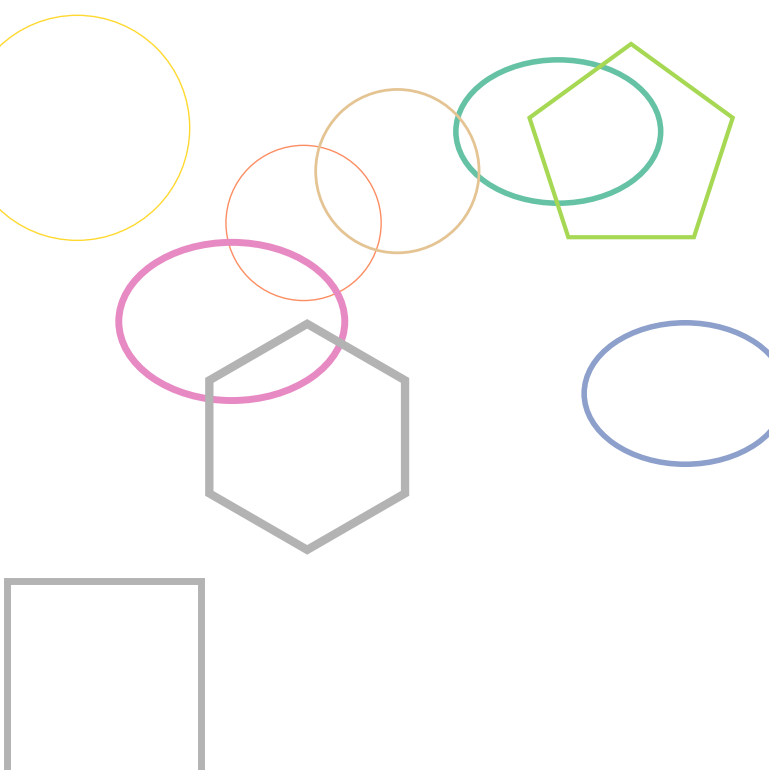[{"shape": "oval", "thickness": 2, "radius": 0.66, "center": [0.725, 0.829]}, {"shape": "circle", "thickness": 0.5, "radius": 0.5, "center": [0.394, 0.71]}, {"shape": "oval", "thickness": 2, "radius": 0.66, "center": [0.89, 0.489]}, {"shape": "oval", "thickness": 2.5, "radius": 0.73, "center": [0.301, 0.583]}, {"shape": "pentagon", "thickness": 1.5, "radius": 0.69, "center": [0.82, 0.804]}, {"shape": "circle", "thickness": 0.5, "radius": 0.73, "center": [0.1, 0.834]}, {"shape": "circle", "thickness": 1, "radius": 0.53, "center": [0.516, 0.778]}, {"shape": "hexagon", "thickness": 3, "radius": 0.73, "center": [0.399, 0.433]}, {"shape": "square", "thickness": 2.5, "radius": 0.63, "center": [0.135, 0.119]}]